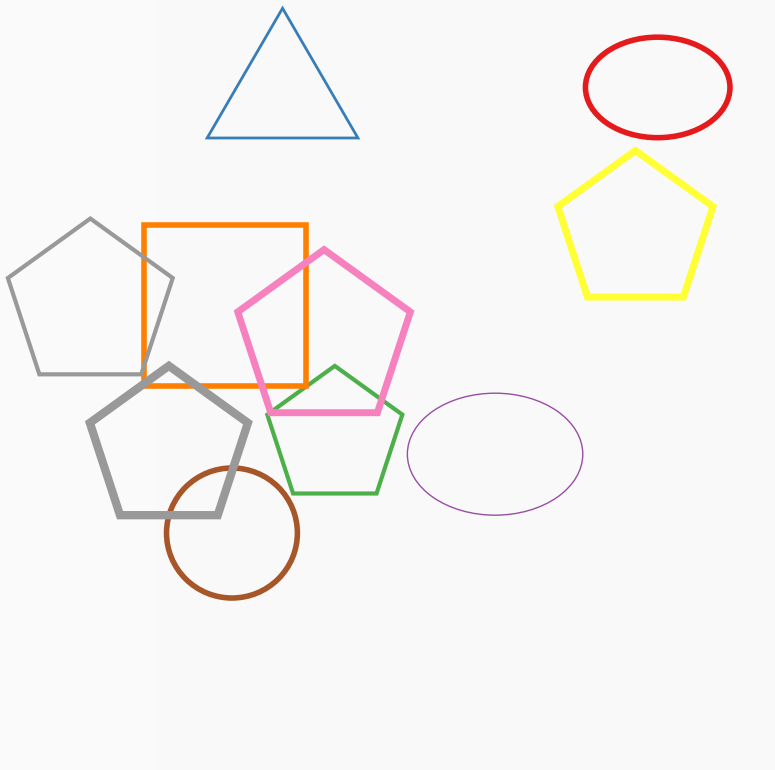[{"shape": "oval", "thickness": 2, "radius": 0.47, "center": [0.849, 0.886]}, {"shape": "triangle", "thickness": 1, "radius": 0.56, "center": [0.365, 0.877]}, {"shape": "pentagon", "thickness": 1.5, "radius": 0.46, "center": [0.432, 0.433]}, {"shape": "oval", "thickness": 0.5, "radius": 0.57, "center": [0.639, 0.41]}, {"shape": "square", "thickness": 2, "radius": 0.52, "center": [0.29, 0.604]}, {"shape": "pentagon", "thickness": 2.5, "radius": 0.53, "center": [0.82, 0.699]}, {"shape": "circle", "thickness": 2, "radius": 0.42, "center": [0.299, 0.308]}, {"shape": "pentagon", "thickness": 2.5, "radius": 0.59, "center": [0.418, 0.559]}, {"shape": "pentagon", "thickness": 3, "radius": 0.54, "center": [0.218, 0.418]}, {"shape": "pentagon", "thickness": 1.5, "radius": 0.56, "center": [0.117, 0.604]}]